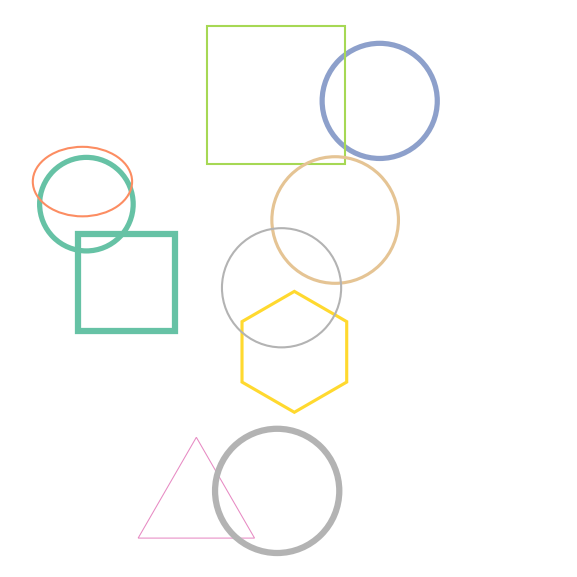[{"shape": "circle", "thickness": 2.5, "radius": 0.4, "center": [0.15, 0.646]}, {"shape": "square", "thickness": 3, "radius": 0.42, "center": [0.22, 0.509]}, {"shape": "oval", "thickness": 1, "radius": 0.43, "center": [0.143, 0.685]}, {"shape": "circle", "thickness": 2.5, "radius": 0.5, "center": [0.657, 0.824]}, {"shape": "triangle", "thickness": 0.5, "radius": 0.58, "center": [0.34, 0.126]}, {"shape": "square", "thickness": 1, "radius": 0.6, "center": [0.478, 0.835]}, {"shape": "hexagon", "thickness": 1.5, "radius": 0.52, "center": [0.51, 0.39]}, {"shape": "circle", "thickness": 1.5, "radius": 0.55, "center": [0.58, 0.618]}, {"shape": "circle", "thickness": 3, "radius": 0.54, "center": [0.48, 0.149]}, {"shape": "circle", "thickness": 1, "radius": 0.52, "center": [0.488, 0.501]}]